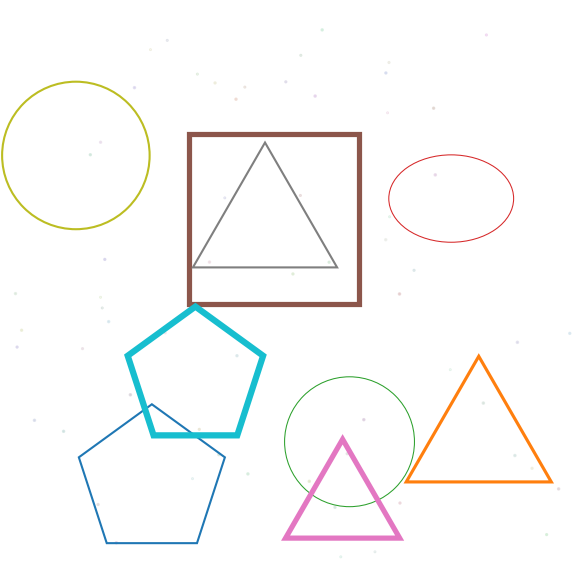[{"shape": "pentagon", "thickness": 1, "radius": 0.66, "center": [0.263, 0.166]}, {"shape": "triangle", "thickness": 1.5, "radius": 0.73, "center": [0.829, 0.237]}, {"shape": "circle", "thickness": 0.5, "radius": 0.56, "center": [0.605, 0.234]}, {"shape": "oval", "thickness": 0.5, "radius": 0.54, "center": [0.781, 0.655]}, {"shape": "square", "thickness": 2.5, "radius": 0.73, "center": [0.474, 0.62]}, {"shape": "triangle", "thickness": 2.5, "radius": 0.57, "center": [0.593, 0.124]}, {"shape": "triangle", "thickness": 1, "radius": 0.72, "center": [0.459, 0.608]}, {"shape": "circle", "thickness": 1, "radius": 0.64, "center": [0.131, 0.73]}, {"shape": "pentagon", "thickness": 3, "radius": 0.62, "center": [0.338, 0.345]}]